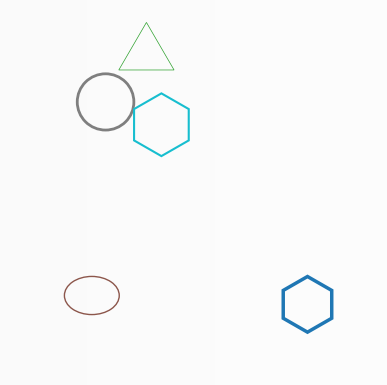[{"shape": "hexagon", "thickness": 2.5, "radius": 0.36, "center": [0.794, 0.21]}, {"shape": "triangle", "thickness": 0.5, "radius": 0.41, "center": [0.378, 0.859]}, {"shape": "oval", "thickness": 1, "radius": 0.35, "center": [0.237, 0.232]}, {"shape": "circle", "thickness": 2, "radius": 0.37, "center": [0.272, 0.735]}, {"shape": "hexagon", "thickness": 1.5, "radius": 0.41, "center": [0.417, 0.676]}]